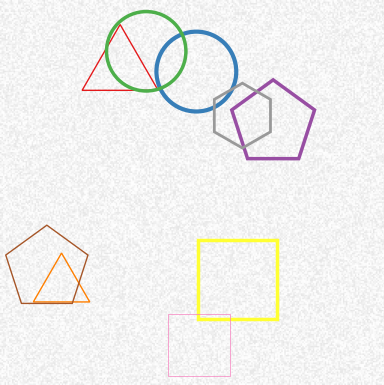[{"shape": "triangle", "thickness": 1, "radius": 0.57, "center": [0.312, 0.822]}, {"shape": "circle", "thickness": 3, "radius": 0.52, "center": [0.51, 0.814]}, {"shape": "circle", "thickness": 2.5, "radius": 0.52, "center": [0.38, 0.867]}, {"shape": "pentagon", "thickness": 2.5, "radius": 0.57, "center": [0.709, 0.679]}, {"shape": "triangle", "thickness": 1, "radius": 0.42, "center": [0.16, 0.258]}, {"shape": "square", "thickness": 2.5, "radius": 0.51, "center": [0.617, 0.275]}, {"shape": "pentagon", "thickness": 1, "radius": 0.56, "center": [0.122, 0.303]}, {"shape": "square", "thickness": 0.5, "radius": 0.4, "center": [0.517, 0.104]}, {"shape": "hexagon", "thickness": 2, "radius": 0.42, "center": [0.63, 0.7]}]